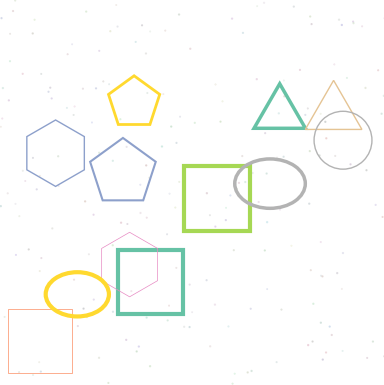[{"shape": "square", "thickness": 3, "radius": 0.42, "center": [0.39, 0.268]}, {"shape": "triangle", "thickness": 2.5, "radius": 0.39, "center": [0.727, 0.705]}, {"shape": "square", "thickness": 0.5, "radius": 0.41, "center": [0.105, 0.115]}, {"shape": "pentagon", "thickness": 1.5, "radius": 0.45, "center": [0.319, 0.552]}, {"shape": "hexagon", "thickness": 1, "radius": 0.43, "center": [0.144, 0.602]}, {"shape": "hexagon", "thickness": 0.5, "radius": 0.42, "center": [0.337, 0.313]}, {"shape": "square", "thickness": 3, "radius": 0.43, "center": [0.563, 0.484]}, {"shape": "pentagon", "thickness": 2, "radius": 0.35, "center": [0.348, 0.733]}, {"shape": "oval", "thickness": 3, "radius": 0.41, "center": [0.201, 0.236]}, {"shape": "triangle", "thickness": 1, "radius": 0.42, "center": [0.866, 0.706]}, {"shape": "circle", "thickness": 1, "radius": 0.38, "center": [0.891, 0.636]}, {"shape": "oval", "thickness": 2.5, "radius": 0.46, "center": [0.701, 0.523]}]